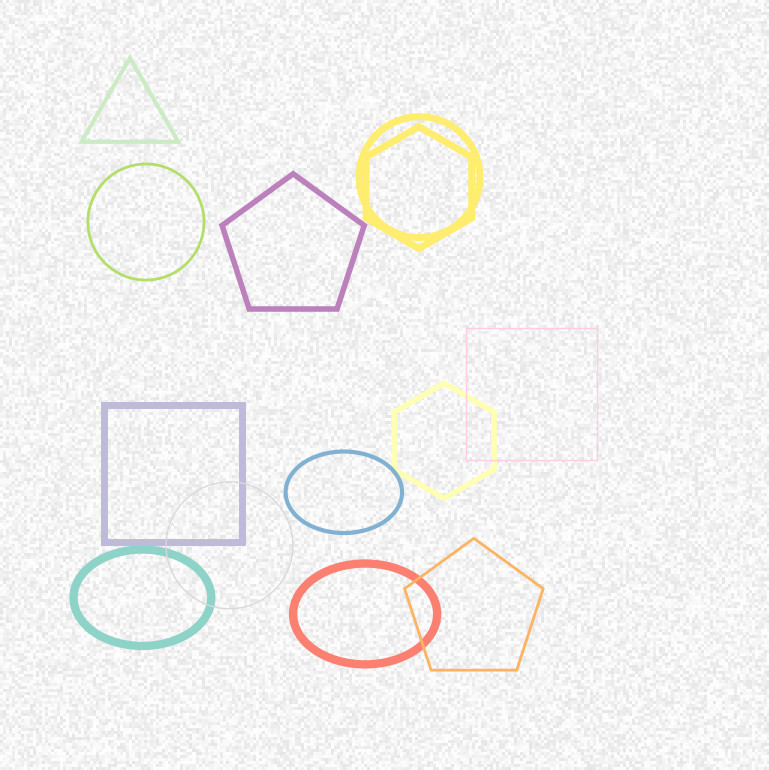[{"shape": "oval", "thickness": 3, "radius": 0.45, "center": [0.185, 0.224]}, {"shape": "hexagon", "thickness": 2, "radius": 0.37, "center": [0.577, 0.427]}, {"shape": "square", "thickness": 2.5, "radius": 0.45, "center": [0.225, 0.385]}, {"shape": "oval", "thickness": 3, "radius": 0.47, "center": [0.474, 0.203]}, {"shape": "oval", "thickness": 1.5, "radius": 0.38, "center": [0.447, 0.361]}, {"shape": "pentagon", "thickness": 1, "radius": 0.47, "center": [0.615, 0.206]}, {"shape": "circle", "thickness": 1, "radius": 0.38, "center": [0.19, 0.712]}, {"shape": "square", "thickness": 0.5, "radius": 0.43, "center": [0.69, 0.488]}, {"shape": "circle", "thickness": 0.5, "radius": 0.41, "center": [0.298, 0.292]}, {"shape": "pentagon", "thickness": 2, "radius": 0.49, "center": [0.381, 0.677]}, {"shape": "triangle", "thickness": 1.5, "radius": 0.36, "center": [0.169, 0.852]}, {"shape": "hexagon", "thickness": 2.5, "radius": 0.4, "center": [0.544, 0.756]}, {"shape": "circle", "thickness": 2.5, "radius": 0.39, "center": [0.545, 0.77]}]